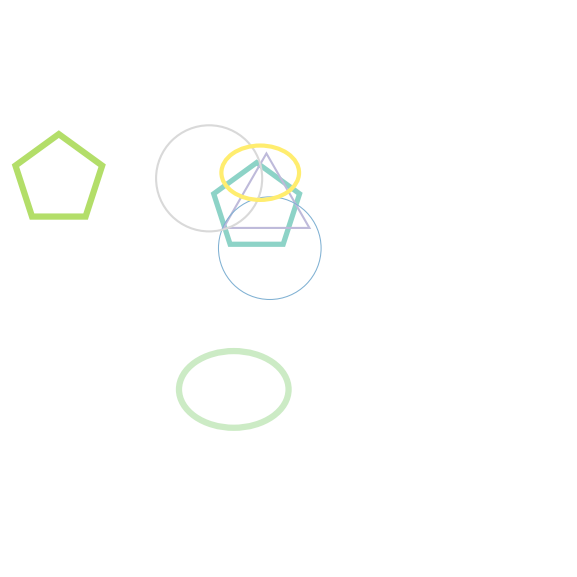[{"shape": "pentagon", "thickness": 2.5, "radius": 0.39, "center": [0.444, 0.639]}, {"shape": "triangle", "thickness": 1, "radius": 0.43, "center": [0.461, 0.647]}, {"shape": "circle", "thickness": 0.5, "radius": 0.44, "center": [0.467, 0.569]}, {"shape": "pentagon", "thickness": 3, "radius": 0.39, "center": [0.102, 0.688]}, {"shape": "circle", "thickness": 1, "radius": 0.46, "center": [0.362, 0.69]}, {"shape": "oval", "thickness": 3, "radius": 0.47, "center": [0.405, 0.325]}, {"shape": "oval", "thickness": 2, "radius": 0.34, "center": [0.451, 0.7]}]